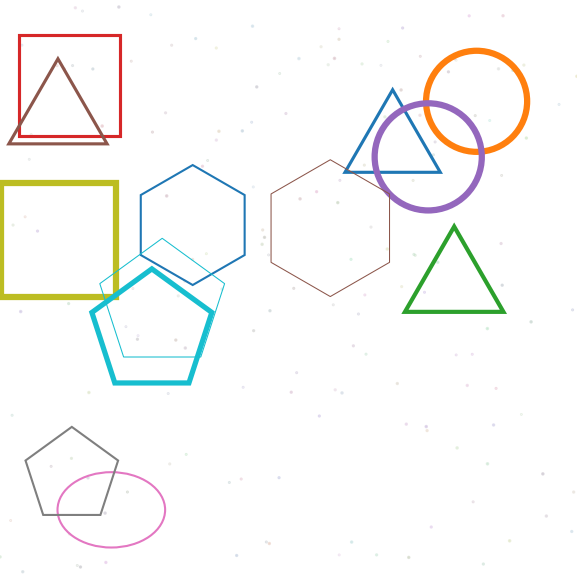[{"shape": "triangle", "thickness": 1.5, "radius": 0.48, "center": [0.68, 0.748]}, {"shape": "hexagon", "thickness": 1, "radius": 0.52, "center": [0.334, 0.609]}, {"shape": "circle", "thickness": 3, "radius": 0.44, "center": [0.825, 0.824]}, {"shape": "triangle", "thickness": 2, "radius": 0.49, "center": [0.786, 0.508]}, {"shape": "square", "thickness": 1.5, "radius": 0.44, "center": [0.12, 0.851]}, {"shape": "circle", "thickness": 3, "radius": 0.46, "center": [0.742, 0.727]}, {"shape": "hexagon", "thickness": 0.5, "radius": 0.59, "center": [0.572, 0.604]}, {"shape": "triangle", "thickness": 1.5, "radius": 0.49, "center": [0.1, 0.799]}, {"shape": "oval", "thickness": 1, "radius": 0.47, "center": [0.193, 0.116]}, {"shape": "pentagon", "thickness": 1, "radius": 0.42, "center": [0.124, 0.176]}, {"shape": "square", "thickness": 3, "radius": 0.49, "center": [0.102, 0.584]}, {"shape": "pentagon", "thickness": 2.5, "radius": 0.55, "center": [0.263, 0.424]}, {"shape": "pentagon", "thickness": 0.5, "radius": 0.57, "center": [0.281, 0.473]}]